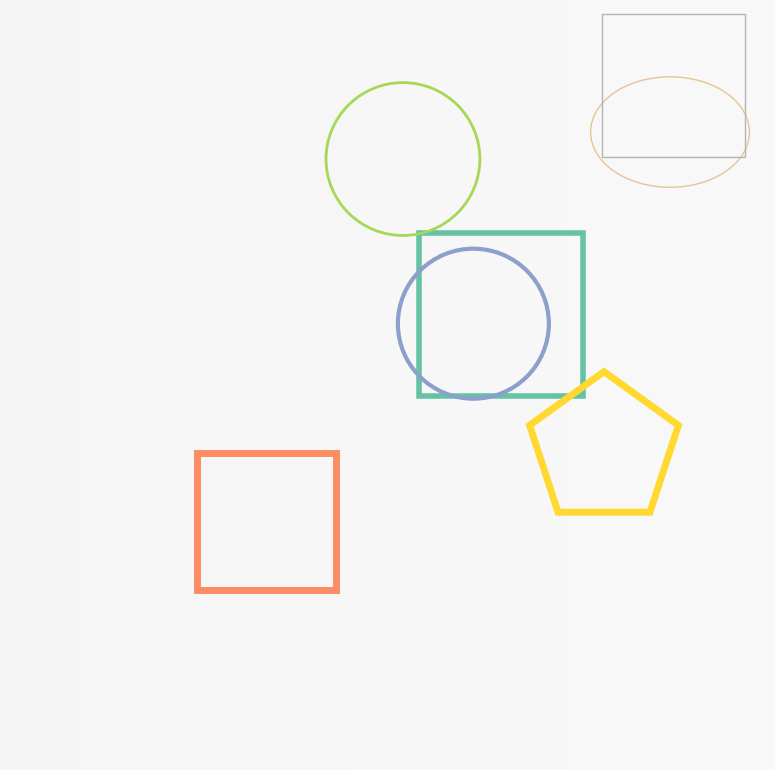[{"shape": "square", "thickness": 2, "radius": 0.53, "center": [0.646, 0.592]}, {"shape": "square", "thickness": 2.5, "radius": 0.45, "center": [0.344, 0.323]}, {"shape": "circle", "thickness": 1.5, "radius": 0.49, "center": [0.611, 0.58]}, {"shape": "circle", "thickness": 1, "radius": 0.5, "center": [0.52, 0.793]}, {"shape": "pentagon", "thickness": 2.5, "radius": 0.5, "center": [0.779, 0.416]}, {"shape": "oval", "thickness": 0.5, "radius": 0.51, "center": [0.865, 0.829]}, {"shape": "square", "thickness": 0.5, "radius": 0.46, "center": [0.869, 0.889]}]